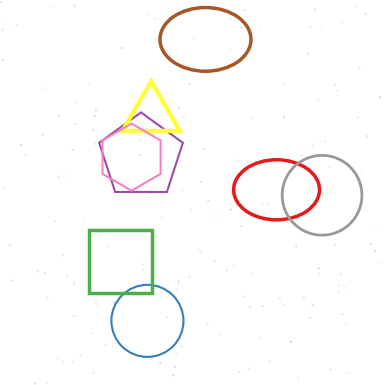[{"shape": "oval", "thickness": 2.5, "radius": 0.56, "center": [0.718, 0.507]}, {"shape": "circle", "thickness": 1.5, "radius": 0.47, "center": [0.383, 0.167]}, {"shape": "square", "thickness": 2.5, "radius": 0.41, "center": [0.313, 0.32]}, {"shape": "pentagon", "thickness": 1.5, "radius": 0.57, "center": [0.366, 0.594]}, {"shape": "triangle", "thickness": 3, "radius": 0.43, "center": [0.393, 0.703]}, {"shape": "oval", "thickness": 2.5, "radius": 0.59, "center": [0.534, 0.898]}, {"shape": "hexagon", "thickness": 1.5, "radius": 0.44, "center": [0.342, 0.592]}, {"shape": "circle", "thickness": 2, "radius": 0.52, "center": [0.836, 0.493]}]